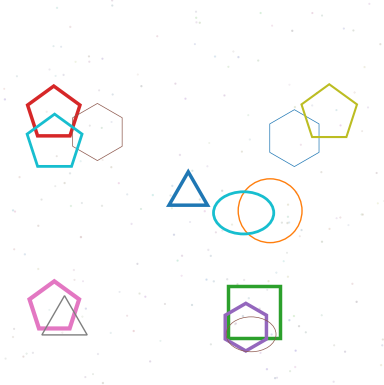[{"shape": "hexagon", "thickness": 0.5, "radius": 0.37, "center": [0.765, 0.641]}, {"shape": "triangle", "thickness": 2.5, "radius": 0.29, "center": [0.489, 0.496]}, {"shape": "circle", "thickness": 1, "radius": 0.41, "center": [0.702, 0.453]}, {"shape": "square", "thickness": 2.5, "radius": 0.33, "center": [0.66, 0.19]}, {"shape": "pentagon", "thickness": 2.5, "radius": 0.36, "center": [0.14, 0.705]}, {"shape": "hexagon", "thickness": 2.5, "radius": 0.31, "center": [0.639, 0.15]}, {"shape": "hexagon", "thickness": 0.5, "radius": 0.37, "center": [0.253, 0.657]}, {"shape": "oval", "thickness": 0.5, "radius": 0.32, "center": [0.652, 0.132]}, {"shape": "pentagon", "thickness": 3, "radius": 0.34, "center": [0.141, 0.202]}, {"shape": "triangle", "thickness": 1, "radius": 0.34, "center": [0.168, 0.164]}, {"shape": "pentagon", "thickness": 1.5, "radius": 0.38, "center": [0.855, 0.705]}, {"shape": "oval", "thickness": 2, "radius": 0.39, "center": [0.633, 0.447]}, {"shape": "pentagon", "thickness": 2, "radius": 0.38, "center": [0.142, 0.629]}]